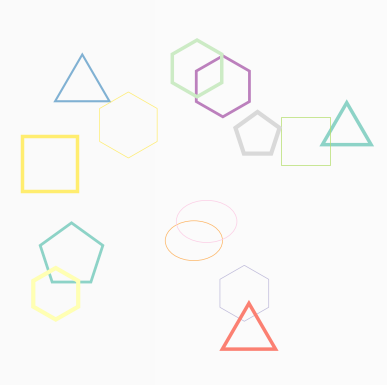[{"shape": "pentagon", "thickness": 2, "radius": 0.42, "center": [0.185, 0.336]}, {"shape": "triangle", "thickness": 2.5, "radius": 0.36, "center": [0.895, 0.661]}, {"shape": "hexagon", "thickness": 3, "radius": 0.33, "center": [0.144, 0.237]}, {"shape": "hexagon", "thickness": 0.5, "radius": 0.36, "center": [0.631, 0.238]}, {"shape": "triangle", "thickness": 2.5, "radius": 0.4, "center": [0.642, 0.133]}, {"shape": "triangle", "thickness": 1.5, "radius": 0.4, "center": [0.212, 0.777]}, {"shape": "oval", "thickness": 0.5, "radius": 0.37, "center": [0.5, 0.375]}, {"shape": "square", "thickness": 0.5, "radius": 0.31, "center": [0.789, 0.634]}, {"shape": "oval", "thickness": 0.5, "radius": 0.39, "center": [0.533, 0.425]}, {"shape": "pentagon", "thickness": 3, "radius": 0.3, "center": [0.665, 0.649]}, {"shape": "hexagon", "thickness": 2, "radius": 0.4, "center": [0.575, 0.776]}, {"shape": "hexagon", "thickness": 2.5, "radius": 0.37, "center": [0.508, 0.822]}, {"shape": "square", "thickness": 2.5, "radius": 0.36, "center": [0.128, 0.575]}, {"shape": "hexagon", "thickness": 0.5, "radius": 0.43, "center": [0.331, 0.675]}]